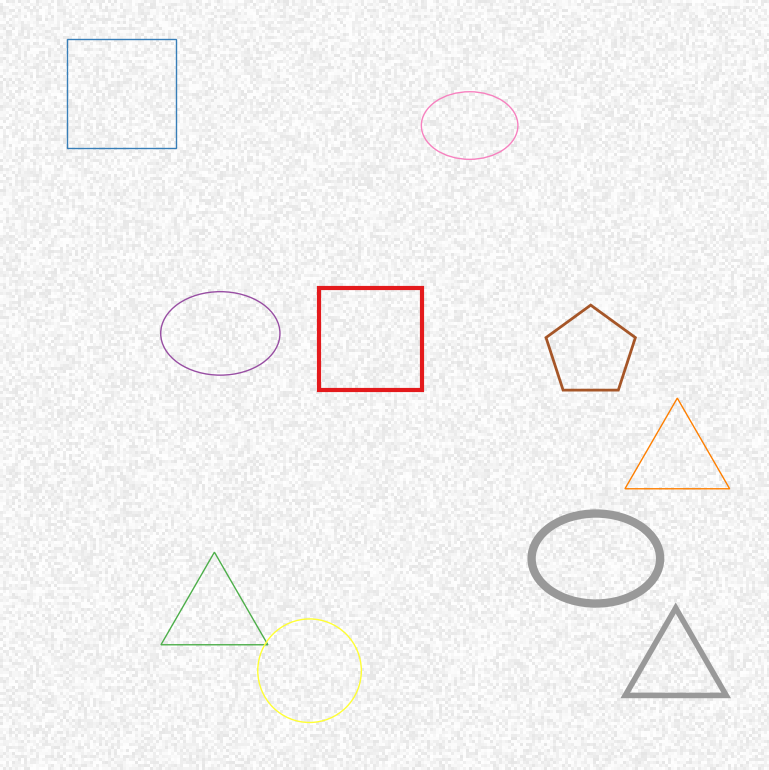[{"shape": "square", "thickness": 1.5, "radius": 0.33, "center": [0.481, 0.56]}, {"shape": "square", "thickness": 0.5, "radius": 0.35, "center": [0.158, 0.878]}, {"shape": "triangle", "thickness": 0.5, "radius": 0.4, "center": [0.278, 0.203]}, {"shape": "oval", "thickness": 0.5, "radius": 0.39, "center": [0.286, 0.567]}, {"shape": "triangle", "thickness": 0.5, "radius": 0.39, "center": [0.88, 0.404]}, {"shape": "circle", "thickness": 0.5, "radius": 0.34, "center": [0.402, 0.129]}, {"shape": "pentagon", "thickness": 1, "radius": 0.31, "center": [0.767, 0.543]}, {"shape": "oval", "thickness": 0.5, "radius": 0.31, "center": [0.61, 0.837]}, {"shape": "oval", "thickness": 3, "radius": 0.42, "center": [0.774, 0.275]}, {"shape": "triangle", "thickness": 2, "radius": 0.38, "center": [0.878, 0.135]}]